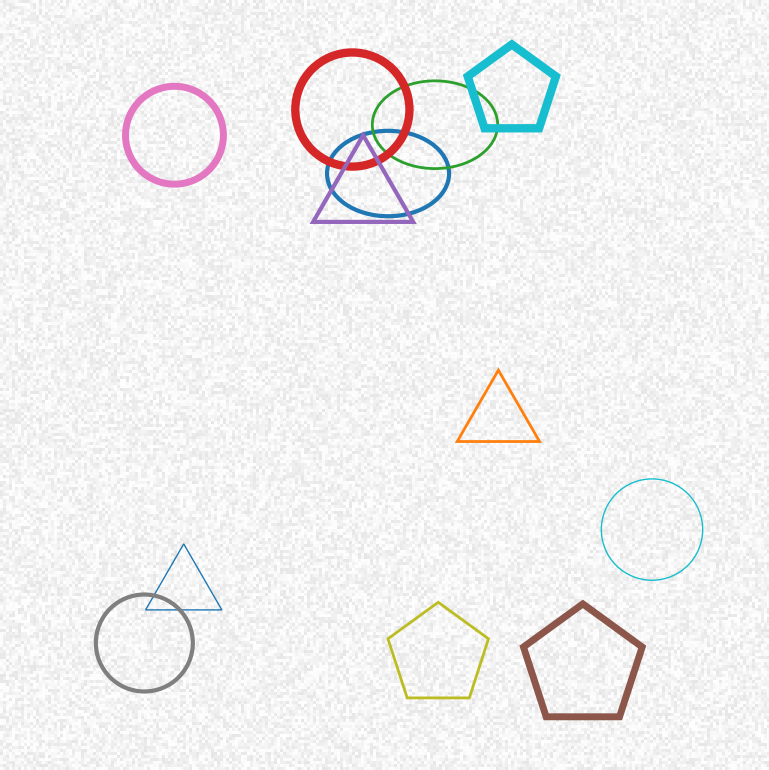[{"shape": "triangle", "thickness": 0.5, "radius": 0.29, "center": [0.239, 0.236]}, {"shape": "oval", "thickness": 1.5, "radius": 0.4, "center": [0.504, 0.775]}, {"shape": "triangle", "thickness": 1, "radius": 0.31, "center": [0.647, 0.457]}, {"shape": "oval", "thickness": 1, "radius": 0.41, "center": [0.565, 0.838]}, {"shape": "circle", "thickness": 3, "radius": 0.37, "center": [0.458, 0.858]}, {"shape": "triangle", "thickness": 1.5, "radius": 0.38, "center": [0.472, 0.749]}, {"shape": "pentagon", "thickness": 2.5, "radius": 0.41, "center": [0.757, 0.135]}, {"shape": "circle", "thickness": 2.5, "radius": 0.32, "center": [0.227, 0.824]}, {"shape": "circle", "thickness": 1.5, "radius": 0.31, "center": [0.187, 0.165]}, {"shape": "pentagon", "thickness": 1, "radius": 0.34, "center": [0.569, 0.149]}, {"shape": "circle", "thickness": 0.5, "radius": 0.33, "center": [0.847, 0.312]}, {"shape": "pentagon", "thickness": 3, "radius": 0.3, "center": [0.665, 0.882]}]